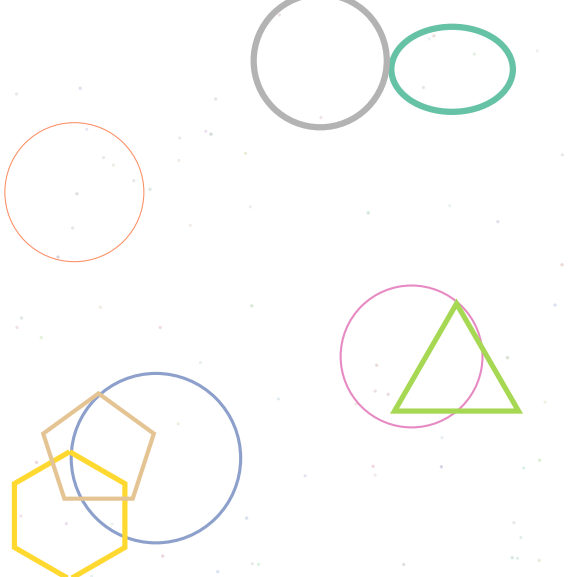[{"shape": "oval", "thickness": 3, "radius": 0.53, "center": [0.783, 0.879]}, {"shape": "circle", "thickness": 0.5, "radius": 0.6, "center": [0.129, 0.666]}, {"shape": "circle", "thickness": 1.5, "radius": 0.73, "center": [0.27, 0.206]}, {"shape": "circle", "thickness": 1, "radius": 0.61, "center": [0.713, 0.382]}, {"shape": "triangle", "thickness": 2.5, "radius": 0.62, "center": [0.791, 0.349]}, {"shape": "hexagon", "thickness": 2.5, "radius": 0.55, "center": [0.121, 0.106]}, {"shape": "pentagon", "thickness": 2, "radius": 0.5, "center": [0.171, 0.217]}, {"shape": "circle", "thickness": 3, "radius": 0.58, "center": [0.555, 0.894]}]